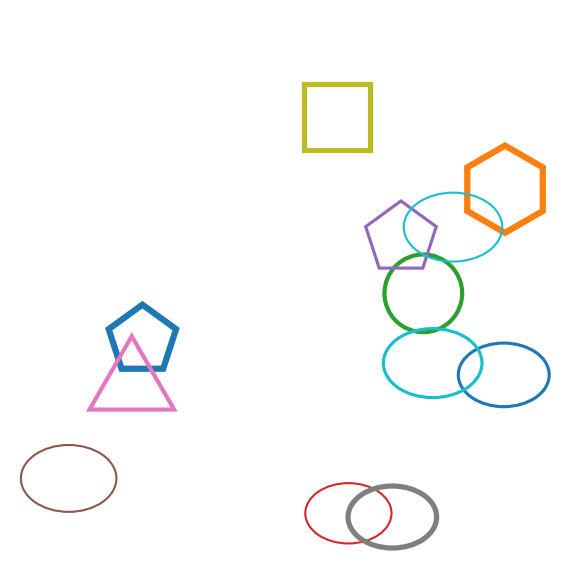[{"shape": "oval", "thickness": 1.5, "radius": 0.39, "center": [0.872, 0.35]}, {"shape": "pentagon", "thickness": 3, "radius": 0.31, "center": [0.247, 0.41]}, {"shape": "hexagon", "thickness": 3, "radius": 0.38, "center": [0.874, 0.672]}, {"shape": "circle", "thickness": 2, "radius": 0.34, "center": [0.733, 0.491]}, {"shape": "oval", "thickness": 1, "radius": 0.37, "center": [0.603, 0.11]}, {"shape": "pentagon", "thickness": 1.5, "radius": 0.32, "center": [0.694, 0.587]}, {"shape": "oval", "thickness": 1, "radius": 0.41, "center": [0.119, 0.171]}, {"shape": "triangle", "thickness": 2, "radius": 0.42, "center": [0.228, 0.332]}, {"shape": "oval", "thickness": 2.5, "radius": 0.38, "center": [0.679, 0.104]}, {"shape": "square", "thickness": 2.5, "radius": 0.29, "center": [0.583, 0.797]}, {"shape": "oval", "thickness": 1.5, "radius": 0.43, "center": [0.749, 0.37]}, {"shape": "oval", "thickness": 1, "radius": 0.43, "center": [0.784, 0.606]}]